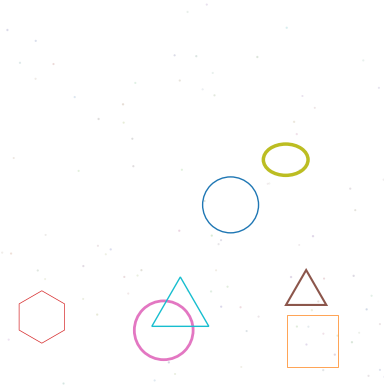[{"shape": "circle", "thickness": 1, "radius": 0.36, "center": [0.599, 0.468]}, {"shape": "square", "thickness": 0.5, "radius": 0.33, "center": [0.812, 0.114]}, {"shape": "hexagon", "thickness": 0.5, "radius": 0.34, "center": [0.109, 0.177]}, {"shape": "triangle", "thickness": 1.5, "radius": 0.3, "center": [0.795, 0.238]}, {"shape": "circle", "thickness": 2, "radius": 0.38, "center": [0.425, 0.142]}, {"shape": "oval", "thickness": 2.5, "radius": 0.29, "center": [0.742, 0.585]}, {"shape": "triangle", "thickness": 1, "radius": 0.43, "center": [0.468, 0.195]}]